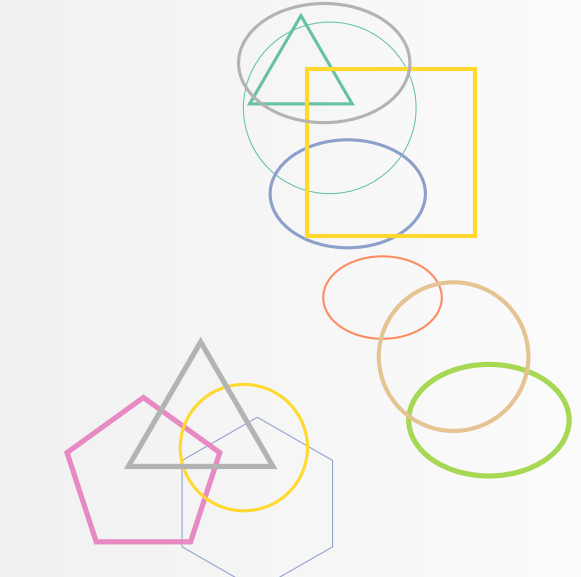[{"shape": "circle", "thickness": 0.5, "radius": 0.74, "center": [0.567, 0.812]}, {"shape": "triangle", "thickness": 1.5, "radius": 0.51, "center": [0.518, 0.87]}, {"shape": "oval", "thickness": 1, "radius": 0.51, "center": [0.658, 0.484]}, {"shape": "oval", "thickness": 1.5, "radius": 0.67, "center": [0.598, 0.664]}, {"shape": "hexagon", "thickness": 0.5, "radius": 0.75, "center": [0.443, 0.127]}, {"shape": "pentagon", "thickness": 2.5, "radius": 0.69, "center": [0.247, 0.173]}, {"shape": "oval", "thickness": 2.5, "radius": 0.69, "center": [0.841, 0.272]}, {"shape": "circle", "thickness": 1.5, "radius": 0.55, "center": [0.42, 0.224]}, {"shape": "square", "thickness": 2, "radius": 0.72, "center": [0.673, 0.736]}, {"shape": "circle", "thickness": 2, "radius": 0.64, "center": [0.78, 0.382]}, {"shape": "triangle", "thickness": 2.5, "radius": 0.72, "center": [0.345, 0.263]}, {"shape": "oval", "thickness": 1.5, "radius": 0.74, "center": [0.558, 0.89]}]